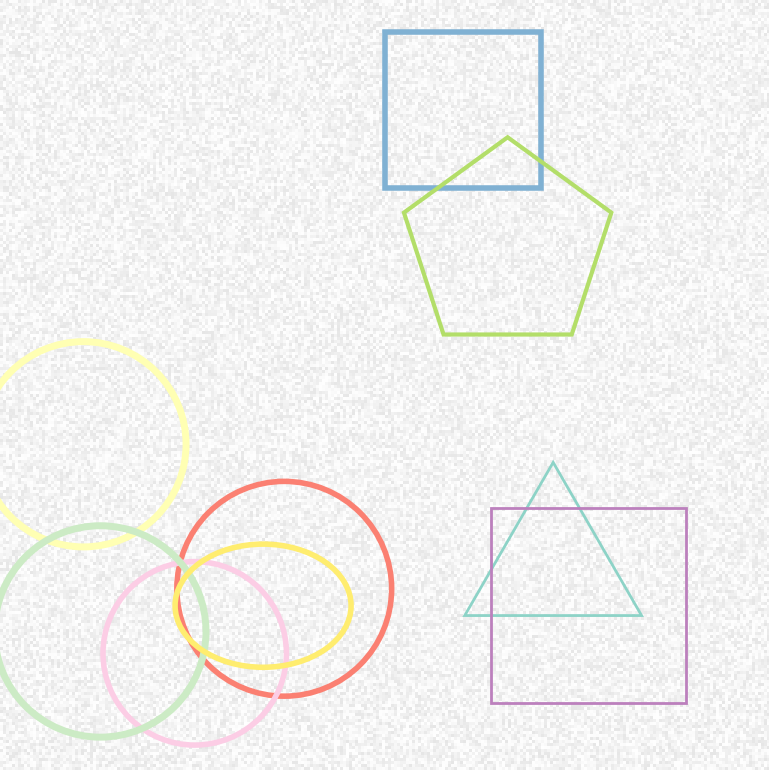[{"shape": "triangle", "thickness": 1, "radius": 0.66, "center": [0.718, 0.267]}, {"shape": "circle", "thickness": 2.5, "radius": 0.67, "center": [0.108, 0.423]}, {"shape": "circle", "thickness": 2, "radius": 0.7, "center": [0.369, 0.235]}, {"shape": "square", "thickness": 2, "radius": 0.51, "center": [0.601, 0.857]}, {"shape": "pentagon", "thickness": 1.5, "radius": 0.71, "center": [0.659, 0.68]}, {"shape": "circle", "thickness": 2, "radius": 0.6, "center": [0.253, 0.152]}, {"shape": "square", "thickness": 1, "radius": 0.63, "center": [0.764, 0.214]}, {"shape": "circle", "thickness": 2.5, "radius": 0.69, "center": [0.13, 0.18]}, {"shape": "oval", "thickness": 2, "radius": 0.57, "center": [0.342, 0.213]}]